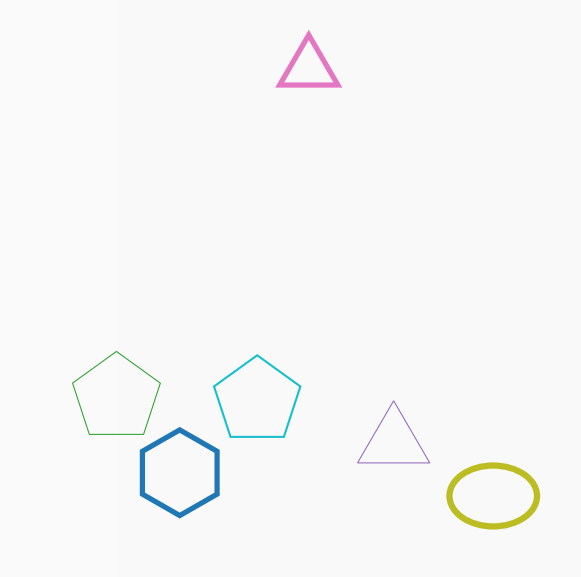[{"shape": "hexagon", "thickness": 2.5, "radius": 0.37, "center": [0.309, 0.181]}, {"shape": "pentagon", "thickness": 0.5, "radius": 0.4, "center": [0.2, 0.311]}, {"shape": "triangle", "thickness": 0.5, "radius": 0.36, "center": [0.677, 0.233]}, {"shape": "triangle", "thickness": 2.5, "radius": 0.29, "center": [0.531, 0.881]}, {"shape": "oval", "thickness": 3, "radius": 0.38, "center": [0.849, 0.14]}, {"shape": "pentagon", "thickness": 1, "radius": 0.39, "center": [0.442, 0.306]}]